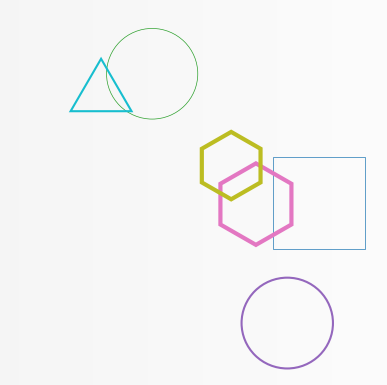[{"shape": "square", "thickness": 0.5, "radius": 0.6, "center": [0.823, 0.473]}, {"shape": "circle", "thickness": 0.5, "radius": 0.59, "center": [0.393, 0.808]}, {"shape": "circle", "thickness": 1.5, "radius": 0.59, "center": [0.741, 0.161]}, {"shape": "hexagon", "thickness": 3, "radius": 0.53, "center": [0.66, 0.47]}, {"shape": "hexagon", "thickness": 3, "radius": 0.44, "center": [0.597, 0.57]}, {"shape": "triangle", "thickness": 1.5, "radius": 0.45, "center": [0.261, 0.757]}]